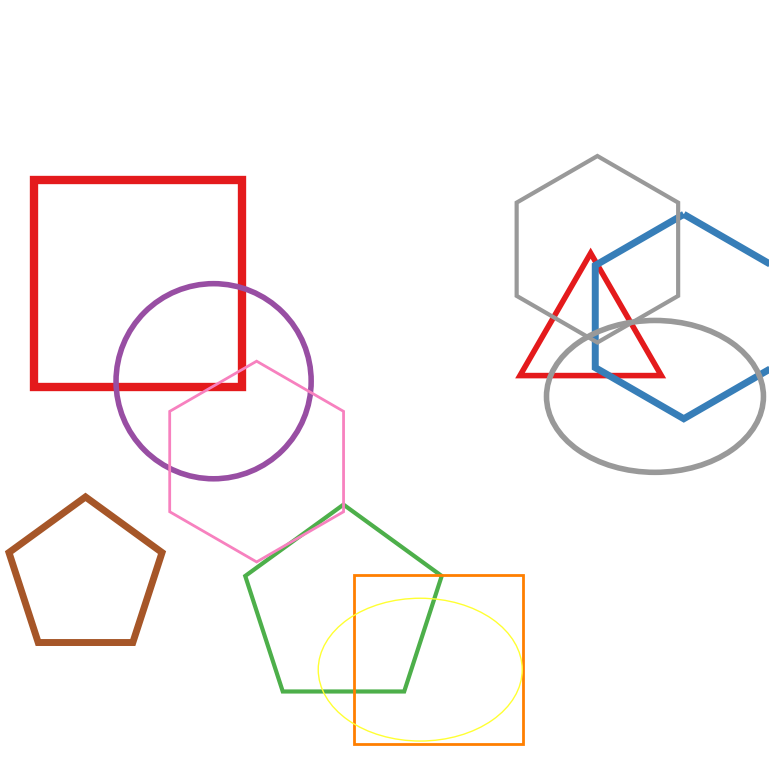[{"shape": "triangle", "thickness": 2, "radius": 0.53, "center": [0.767, 0.565]}, {"shape": "square", "thickness": 3, "radius": 0.67, "center": [0.179, 0.632]}, {"shape": "hexagon", "thickness": 2.5, "radius": 0.66, "center": [0.888, 0.589]}, {"shape": "pentagon", "thickness": 1.5, "radius": 0.67, "center": [0.446, 0.211]}, {"shape": "circle", "thickness": 2, "radius": 0.63, "center": [0.277, 0.505]}, {"shape": "square", "thickness": 1, "radius": 0.55, "center": [0.569, 0.144]}, {"shape": "oval", "thickness": 0.5, "radius": 0.66, "center": [0.546, 0.13]}, {"shape": "pentagon", "thickness": 2.5, "radius": 0.52, "center": [0.111, 0.25]}, {"shape": "hexagon", "thickness": 1, "radius": 0.65, "center": [0.333, 0.401]}, {"shape": "hexagon", "thickness": 1.5, "radius": 0.61, "center": [0.776, 0.676]}, {"shape": "oval", "thickness": 2, "radius": 0.7, "center": [0.851, 0.485]}]